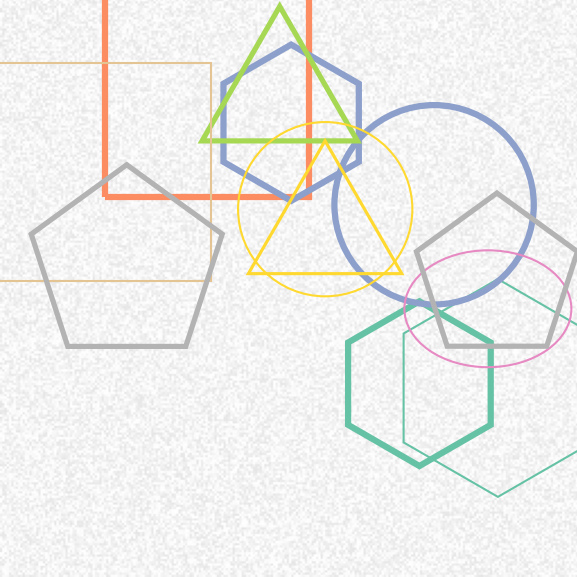[{"shape": "hexagon", "thickness": 3, "radius": 0.71, "center": [0.726, 0.335]}, {"shape": "hexagon", "thickness": 1, "radius": 0.94, "center": [0.862, 0.327]}, {"shape": "square", "thickness": 3, "radius": 0.88, "center": [0.358, 0.834]}, {"shape": "circle", "thickness": 3, "radius": 0.86, "center": [0.752, 0.645]}, {"shape": "hexagon", "thickness": 3, "radius": 0.68, "center": [0.504, 0.787]}, {"shape": "oval", "thickness": 1, "radius": 0.72, "center": [0.845, 0.464]}, {"shape": "triangle", "thickness": 2.5, "radius": 0.78, "center": [0.484, 0.833]}, {"shape": "circle", "thickness": 1, "radius": 0.75, "center": [0.563, 0.637]}, {"shape": "triangle", "thickness": 1.5, "radius": 0.77, "center": [0.563, 0.602]}, {"shape": "square", "thickness": 1, "radius": 0.94, "center": [0.177, 0.701]}, {"shape": "pentagon", "thickness": 2.5, "radius": 0.73, "center": [0.86, 0.518]}, {"shape": "pentagon", "thickness": 2.5, "radius": 0.87, "center": [0.219, 0.54]}]